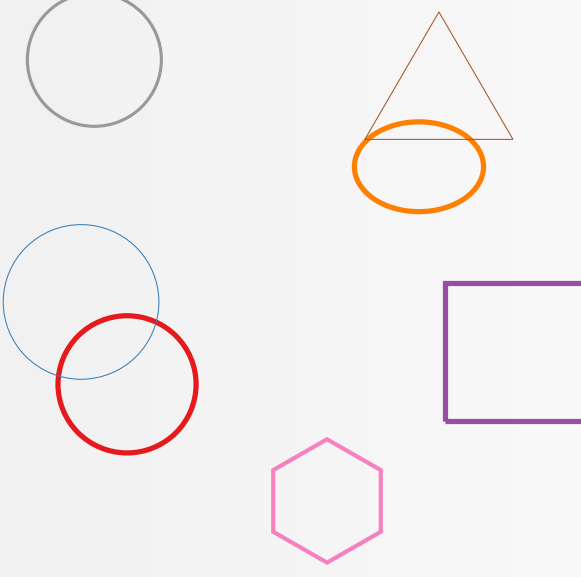[{"shape": "circle", "thickness": 2.5, "radius": 0.59, "center": [0.219, 0.334]}, {"shape": "circle", "thickness": 0.5, "radius": 0.67, "center": [0.139, 0.476]}, {"shape": "square", "thickness": 2.5, "radius": 0.6, "center": [0.885, 0.39]}, {"shape": "oval", "thickness": 2.5, "radius": 0.56, "center": [0.721, 0.71]}, {"shape": "triangle", "thickness": 0.5, "radius": 0.74, "center": [0.755, 0.831]}, {"shape": "hexagon", "thickness": 2, "radius": 0.53, "center": [0.563, 0.132]}, {"shape": "circle", "thickness": 1.5, "radius": 0.58, "center": [0.162, 0.896]}]